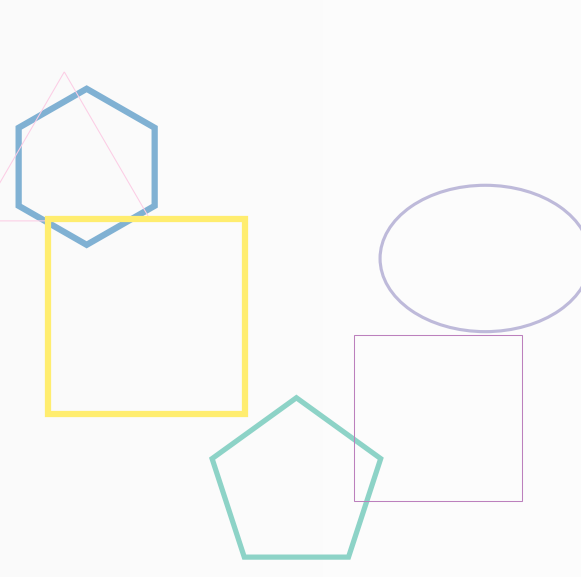[{"shape": "pentagon", "thickness": 2.5, "radius": 0.76, "center": [0.51, 0.158]}, {"shape": "oval", "thickness": 1.5, "radius": 0.91, "center": [0.835, 0.552]}, {"shape": "hexagon", "thickness": 3, "radius": 0.68, "center": [0.149, 0.71]}, {"shape": "triangle", "thickness": 0.5, "radius": 0.86, "center": [0.111, 0.703]}, {"shape": "square", "thickness": 0.5, "radius": 0.72, "center": [0.754, 0.275]}, {"shape": "square", "thickness": 3, "radius": 0.84, "center": [0.252, 0.451]}]